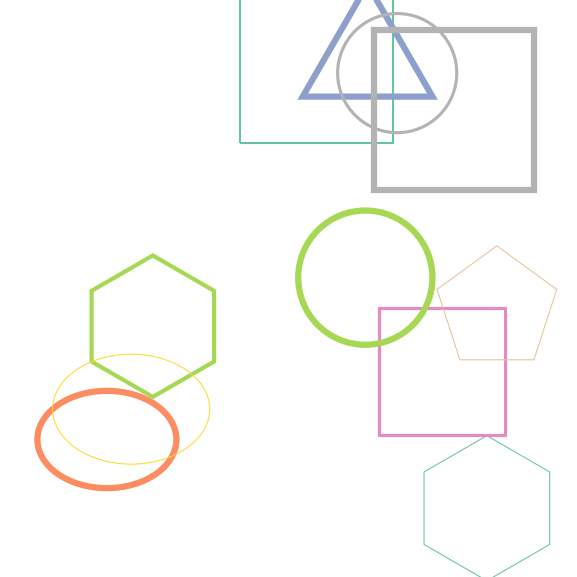[{"shape": "hexagon", "thickness": 0.5, "radius": 0.63, "center": [0.843, 0.119]}, {"shape": "square", "thickness": 1, "radius": 0.66, "center": [0.548, 0.883]}, {"shape": "oval", "thickness": 3, "radius": 0.6, "center": [0.185, 0.238]}, {"shape": "triangle", "thickness": 3, "radius": 0.65, "center": [0.637, 0.897]}, {"shape": "square", "thickness": 1.5, "radius": 0.55, "center": [0.765, 0.356]}, {"shape": "hexagon", "thickness": 2, "radius": 0.61, "center": [0.265, 0.434]}, {"shape": "circle", "thickness": 3, "radius": 0.58, "center": [0.633, 0.518]}, {"shape": "oval", "thickness": 0.5, "radius": 0.68, "center": [0.227, 0.291]}, {"shape": "pentagon", "thickness": 0.5, "radius": 0.55, "center": [0.86, 0.464]}, {"shape": "circle", "thickness": 1.5, "radius": 0.52, "center": [0.688, 0.873]}, {"shape": "square", "thickness": 3, "radius": 0.69, "center": [0.786, 0.809]}]